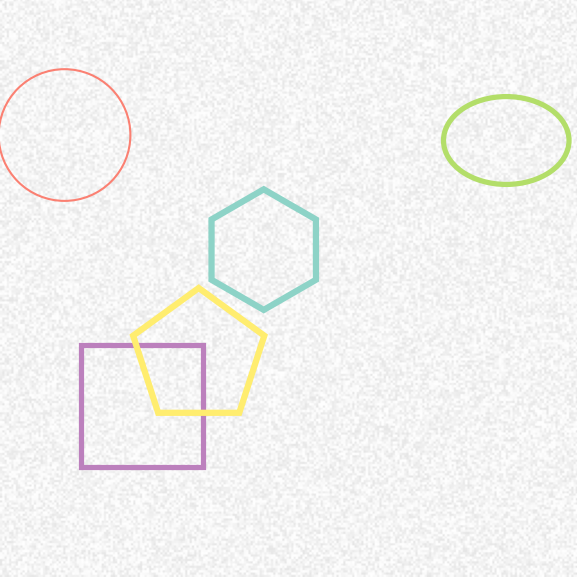[{"shape": "hexagon", "thickness": 3, "radius": 0.52, "center": [0.457, 0.567]}, {"shape": "circle", "thickness": 1, "radius": 0.57, "center": [0.112, 0.765]}, {"shape": "oval", "thickness": 2.5, "radius": 0.54, "center": [0.877, 0.756]}, {"shape": "square", "thickness": 2.5, "radius": 0.53, "center": [0.247, 0.296]}, {"shape": "pentagon", "thickness": 3, "radius": 0.6, "center": [0.344, 0.381]}]